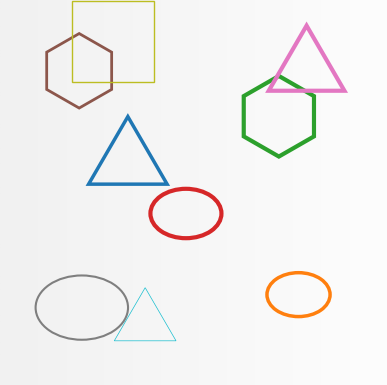[{"shape": "triangle", "thickness": 2.5, "radius": 0.58, "center": [0.33, 0.58]}, {"shape": "oval", "thickness": 2.5, "radius": 0.41, "center": [0.77, 0.235]}, {"shape": "hexagon", "thickness": 3, "radius": 0.52, "center": [0.72, 0.698]}, {"shape": "oval", "thickness": 3, "radius": 0.46, "center": [0.48, 0.445]}, {"shape": "hexagon", "thickness": 2, "radius": 0.48, "center": [0.204, 0.816]}, {"shape": "triangle", "thickness": 3, "radius": 0.56, "center": [0.791, 0.821]}, {"shape": "oval", "thickness": 1.5, "radius": 0.6, "center": [0.211, 0.201]}, {"shape": "square", "thickness": 1, "radius": 0.52, "center": [0.292, 0.892]}, {"shape": "triangle", "thickness": 0.5, "radius": 0.46, "center": [0.375, 0.161]}]